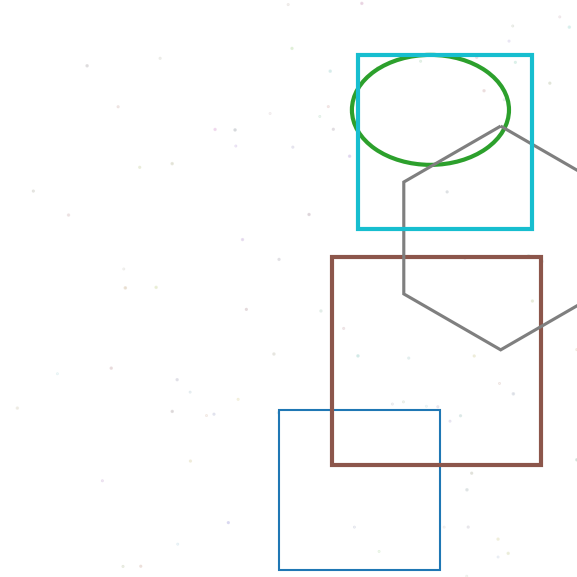[{"shape": "square", "thickness": 1, "radius": 0.7, "center": [0.623, 0.151]}, {"shape": "oval", "thickness": 2, "radius": 0.68, "center": [0.745, 0.809]}, {"shape": "square", "thickness": 2, "radius": 0.9, "center": [0.756, 0.374]}, {"shape": "hexagon", "thickness": 1.5, "radius": 0.97, "center": [0.867, 0.587]}, {"shape": "square", "thickness": 2, "radius": 0.75, "center": [0.77, 0.754]}]